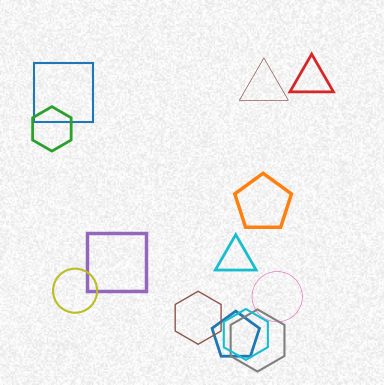[{"shape": "square", "thickness": 1.5, "radius": 0.38, "center": [0.164, 0.76]}, {"shape": "pentagon", "thickness": 2, "radius": 0.32, "center": [0.612, 0.127]}, {"shape": "pentagon", "thickness": 2.5, "radius": 0.39, "center": [0.683, 0.472]}, {"shape": "hexagon", "thickness": 2, "radius": 0.29, "center": [0.135, 0.665]}, {"shape": "triangle", "thickness": 2, "radius": 0.33, "center": [0.81, 0.794]}, {"shape": "square", "thickness": 2.5, "radius": 0.38, "center": [0.302, 0.319]}, {"shape": "triangle", "thickness": 0.5, "radius": 0.37, "center": [0.685, 0.776]}, {"shape": "hexagon", "thickness": 1, "radius": 0.34, "center": [0.515, 0.175]}, {"shape": "circle", "thickness": 0.5, "radius": 0.33, "center": [0.72, 0.229]}, {"shape": "hexagon", "thickness": 1.5, "radius": 0.4, "center": [0.669, 0.116]}, {"shape": "circle", "thickness": 1.5, "radius": 0.29, "center": [0.195, 0.245]}, {"shape": "triangle", "thickness": 2, "radius": 0.31, "center": [0.612, 0.329]}, {"shape": "hexagon", "thickness": 1.5, "radius": 0.33, "center": [0.639, 0.131]}]